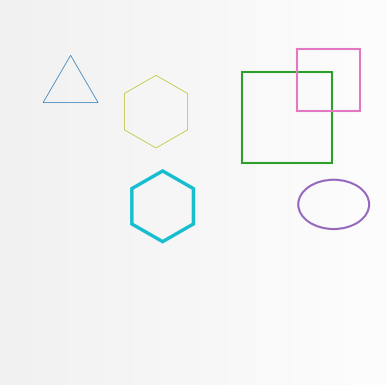[{"shape": "triangle", "thickness": 0.5, "radius": 0.41, "center": [0.182, 0.774]}, {"shape": "square", "thickness": 1.5, "radius": 0.59, "center": [0.741, 0.694]}, {"shape": "oval", "thickness": 1.5, "radius": 0.46, "center": [0.861, 0.469]}, {"shape": "square", "thickness": 1.5, "radius": 0.41, "center": [0.848, 0.793]}, {"shape": "hexagon", "thickness": 0.5, "radius": 0.47, "center": [0.403, 0.71]}, {"shape": "hexagon", "thickness": 2.5, "radius": 0.46, "center": [0.42, 0.464]}]